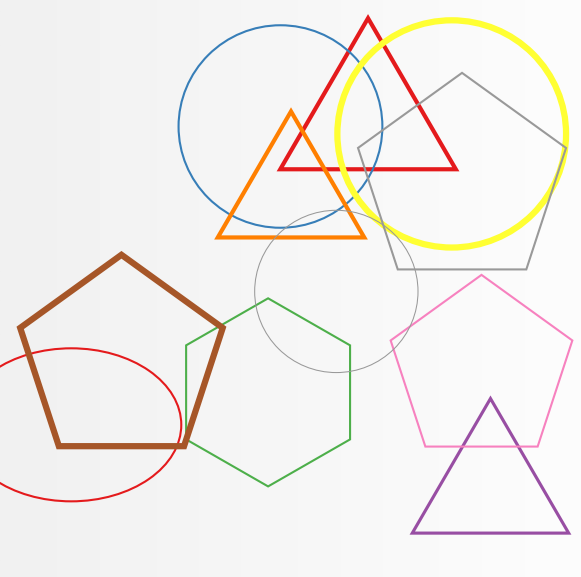[{"shape": "triangle", "thickness": 2, "radius": 0.87, "center": [0.633, 0.793]}, {"shape": "oval", "thickness": 1, "radius": 0.95, "center": [0.123, 0.264]}, {"shape": "circle", "thickness": 1, "radius": 0.88, "center": [0.483, 0.78]}, {"shape": "hexagon", "thickness": 1, "radius": 0.81, "center": [0.461, 0.32]}, {"shape": "triangle", "thickness": 1.5, "radius": 0.78, "center": [0.844, 0.154]}, {"shape": "triangle", "thickness": 2, "radius": 0.73, "center": [0.501, 0.661]}, {"shape": "circle", "thickness": 3, "radius": 0.98, "center": [0.777, 0.767]}, {"shape": "pentagon", "thickness": 3, "radius": 0.92, "center": [0.209, 0.375]}, {"shape": "pentagon", "thickness": 1, "radius": 0.82, "center": [0.828, 0.359]}, {"shape": "pentagon", "thickness": 1, "radius": 0.94, "center": [0.795, 0.685]}, {"shape": "circle", "thickness": 0.5, "radius": 0.7, "center": [0.579, 0.494]}]